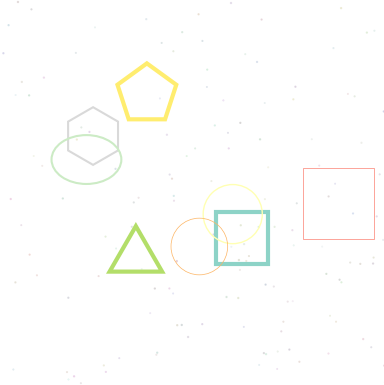[{"shape": "square", "thickness": 3, "radius": 0.34, "center": [0.628, 0.383]}, {"shape": "circle", "thickness": 1, "radius": 0.38, "center": [0.604, 0.444]}, {"shape": "square", "thickness": 0.5, "radius": 0.46, "center": [0.88, 0.471]}, {"shape": "circle", "thickness": 0.5, "radius": 0.37, "center": [0.518, 0.36]}, {"shape": "triangle", "thickness": 3, "radius": 0.39, "center": [0.353, 0.334]}, {"shape": "hexagon", "thickness": 1.5, "radius": 0.37, "center": [0.242, 0.647]}, {"shape": "oval", "thickness": 1.5, "radius": 0.45, "center": [0.225, 0.586]}, {"shape": "pentagon", "thickness": 3, "radius": 0.4, "center": [0.382, 0.755]}]